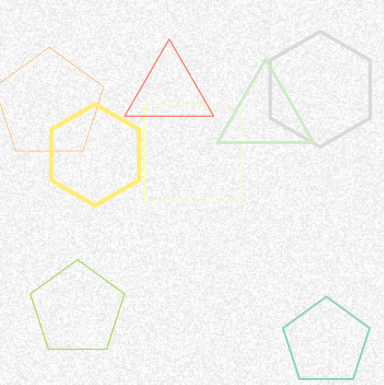[{"shape": "pentagon", "thickness": 1.5, "radius": 0.59, "center": [0.848, 0.111]}, {"shape": "square", "thickness": 1, "radius": 0.62, "center": [0.5, 0.603]}, {"shape": "triangle", "thickness": 1, "radius": 0.67, "center": [0.44, 0.765]}, {"shape": "pentagon", "thickness": 0.5, "radius": 0.74, "center": [0.128, 0.728]}, {"shape": "pentagon", "thickness": 1, "radius": 0.64, "center": [0.201, 0.197]}, {"shape": "hexagon", "thickness": 2.5, "radius": 0.75, "center": [0.832, 0.768]}, {"shape": "triangle", "thickness": 2, "radius": 0.72, "center": [0.69, 0.702]}, {"shape": "hexagon", "thickness": 3, "radius": 0.66, "center": [0.247, 0.598]}]